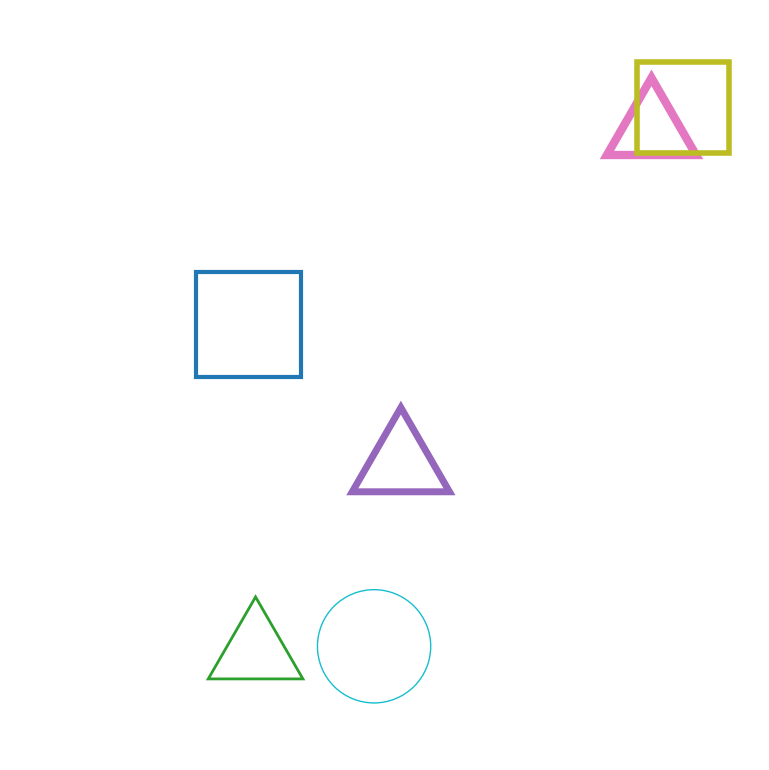[{"shape": "square", "thickness": 1.5, "radius": 0.34, "center": [0.323, 0.579]}, {"shape": "triangle", "thickness": 1, "radius": 0.35, "center": [0.332, 0.154]}, {"shape": "triangle", "thickness": 2.5, "radius": 0.36, "center": [0.521, 0.398]}, {"shape": "triangle", "thickness": 3, "radius": 0.33, "center": [0.846, 0.832]}, {"shape": "square", "thickness": 2, "radius": 0.3, "center": [0.887, 0.86]}, {"shape": "circle", "thickness": 0.5, "radius": 0.37, "center": [0.486, 0.161]}]